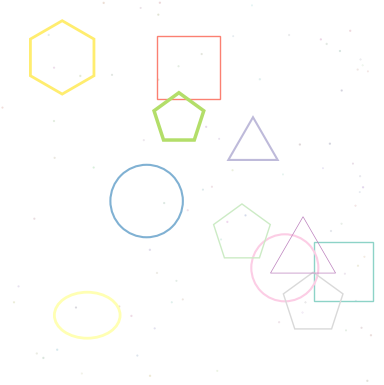[{"shape": "square", "thickness": 1, "radius": 0.39, "center": [0.892, 0.295]}, {"shape": "oval", "thickness": 2, "radius": 0.43, "center": [0.227, 0.181]}, {"shape": "triangle", "thickness": 1.5, "radius": 0.37, "center": [0.657, 0.622]}, {"shape": "square", "thickness": 1, "radius": 0.41, "center": [0.489, 0.825]}, {"shape": "circle", "thickness": 1.5, "radius": 0.47, "center": [0.381, 0.478]}, {"shape": "pentagon", "thickness": 2.5, "radius": 0.34, "center": [0.465, 0.691]}, {"shape": "circle", "thickness": 1.5, "radius": 0.44, "center": [0.74, 0.304]}, {"shape": "pentagon", "thickness": 1, "radius": 0.41, "center": [0.813, 0.211]}, {"shape": "triangle", "thickness": 0.5, "radius": 0.49, "center": [0.787, 0.34]}, {"shape": "pentagon", "thickness": 1, "radius": 0.39, "center": [0.628, 0.393]}, {"shape": "hexagon", "thickness": 2, "radius": 0.48, "center": [0.162, 0.851]}]